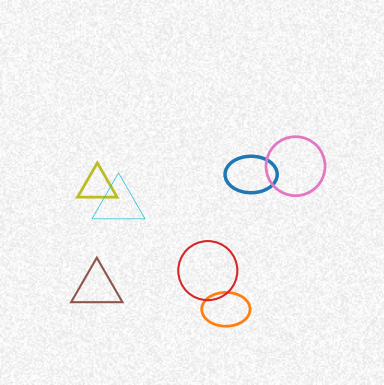[{"shape": "oval", "thickness": 2.5, "radius": 0.34, "center": [0.652, 0.547]}, {"shape": "oval", "thickness": 2, "radius": 0.31, "center": [0.587, 0.197]}, {"shape": "circle", "thickness": 1.5, "radius": 0.38, "center": [0.54, 0.297]}, {"shape": "triangle", "thickness": 1.5, "radius": 0.39, "center": [0.251, 0.254]}, {"shape": "circle", "thickness": 2, "radius": 0.38, "center": [0.768, 0.568]}, {"shape": "triangle", "thickness": 2, "radius": 0.3, "center": [0.253, 0.518]}, {"shape": "triangle", "thickness": 0.5, "radius": 0.4, "center": [0.308, 0.471]}]